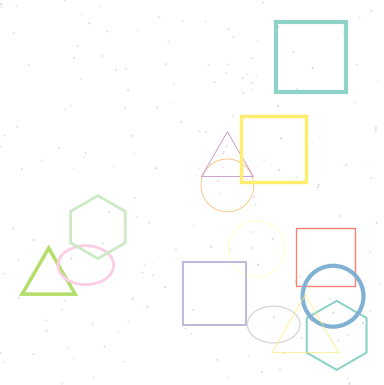[{"shape": "square", "thickness": 3, "radius": 0.46, "center": [0.808, 0.853]}, {"shape": "hexagon", "thickness": 1.5, "radius": 0.45, "center": [0.874, 0.129]}, {"shape": "circle", "thickness": 0.5, "radius": 0.37, "center": [0.667, 0.354]}, {"shape": "square", "thickness": 1.5, "radius": 0.41, "center": [0.558, 0.238]}, {"shape": "square", "thickness": 1, "radius": 0.38, "center": [0.845, 0.332]}, {"shape": "circle", "thickness": 3, "radius": 0.4, "center": [0.865, 0.231]}, {"shape": "circle", "thickness": 0.5, "radius": 0.34, "center": [0.591, 0.518]}, {"shape": "triangle", "thickness": 2.5, "radius": 0.4, "center": [0.126, 0.276]}, {"shape": "oval", "thickness": 2, "radius": 0.36, "center": [0.223, 0.311]}, {"shape": "oval", "thickness": 1, "radius": 0.34, "center": [0.711, 0.157]}, {"shape": "triangle", "thickness": 0.5, "radius": 0.39, "center": [0.591, 0.58]}, {"shape": "hexagon", "thickness": 2, "radius": 0.41, "center": [0.254, 0.41]}, {"shape": "triangle", "thickness": 0.5, "radius": 0.5, "center": [0.793, 0.134]}, {"shape": "square", "thickness": 2.5, "radius": 0.43, "center": [0.71, 0.613]}]